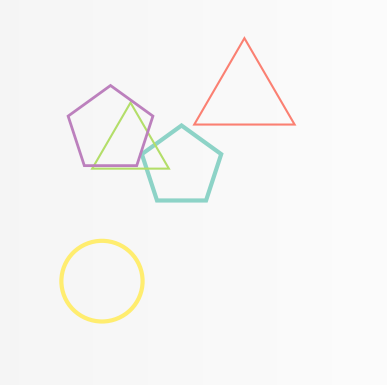[{"shape": "pentagon", "thickness": 3, "radius": 0.54, "center": [0.468, 0.566]}, {"shape": "triangle", "thickness": 1.5, "radius": 0.75, "center": [0.631, 0.751]}, {"shape": "triangle", "thickness": 1.5, "radius": 0.57, "center": [0.337, 0.619]}, {"shape": "pentagon", "thickness": 2, "radius": 0.58, "center": [0.285, 0.663]}, {"shape": "circle", "thickness": 3, "radius": 0.52, "center": [0.263, 0.27]}]